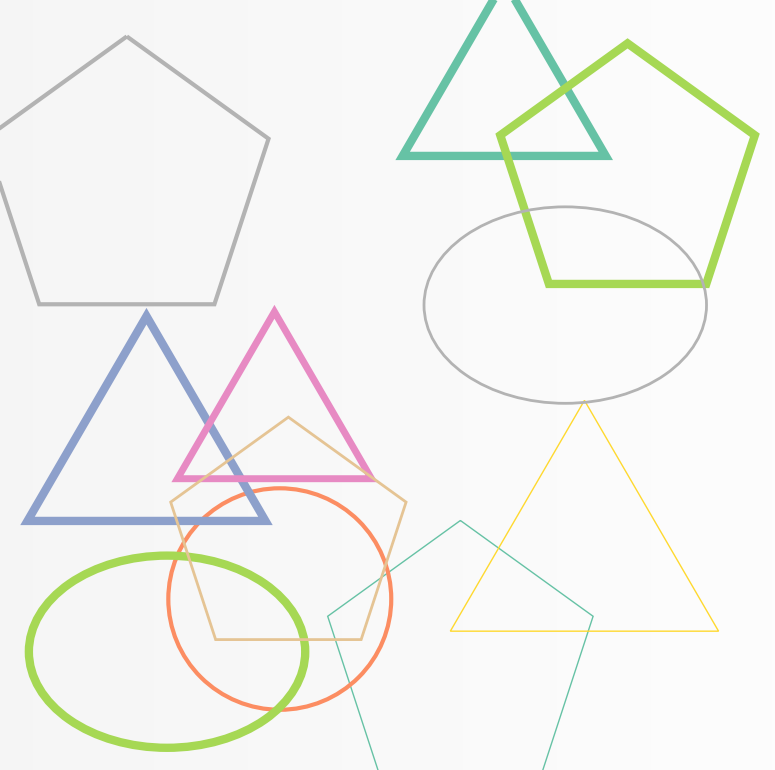[{"shape": "pentagon", "thickness": 0.5, "radius": 0.9, "center": [0.594, 0.144]}, {"shape": "triangle", "thickness": 3, "radius": 0.76, "center": [0.651, 0.873]}, {"shape": "circle", "thickness": 1.5, "radius": 0.72, "center": [0.361, 0.222]}, {"shape": "triangle", "thickness": 3, "radius": 0.89, "center": [0.189, 0.412]}, {"shape": "triangle", "thickness": 2.5, "radius": 0.72, "center": [0.354, 0.451]}, {"shape": "pentagon", "thickness": 3, "radius": 0.86, "center": [0.81, 0.771]}, {"shape": "oval", "thickness": 3, "radius": 0.89, "center": [0.216, 0.154]}, {"shape": "triangle", "thickness": 0.5, "radius": 1.0, "center": [0.754, 0.28]}, {"shape": "pentagon", "thickness": 1, "radius": 0.8, "center": [0.372, 0.299]}, {"shape": "pentagon", "thickness": 1.5, "radius": 0.96, "center": [0.164, 0.76]}, {"shape": "oval", "thickness": 1, "radius": 0.91, "center": [0.729, 0.604]}]